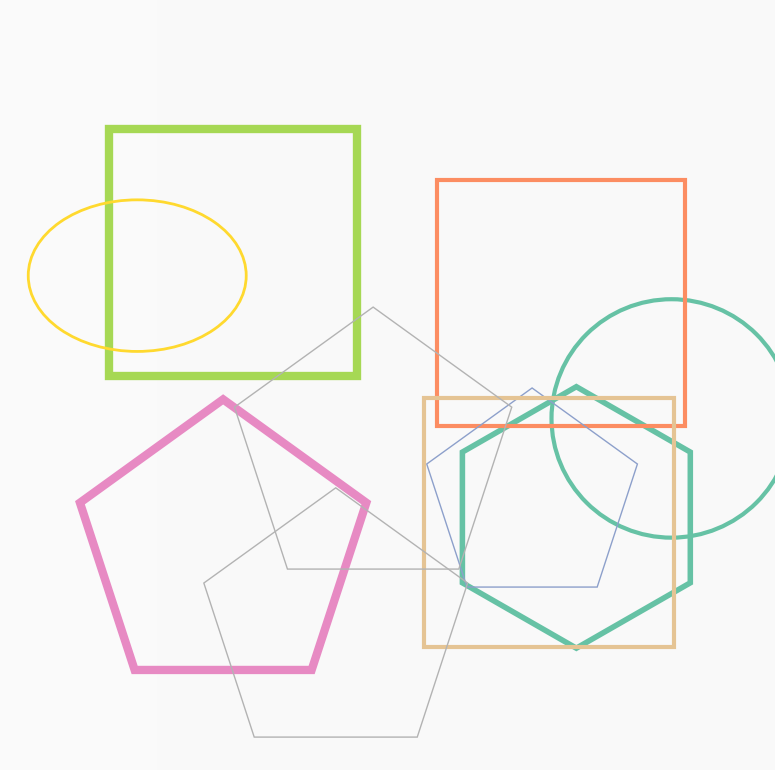[{"shape": "hexagon", "thickness": 2, "radius": 0.85, "center": [0.744, 0.328]}, {"shape": "circle", "thickness": 1.5, "radius": 0.77, "center": [0.866, 0.457]}, {"shape": "square", "thickness": 1.5, "radius": 0.8, "center": [0.724, 0.607]}, {"shape": "pentagon", "thickness": 0.5, "radius": 0.71, "center": [0.687, 0.353]}, {"shape": "pentagon", "thickness": 3, "radius": 0.97, "center": [0.288, 0.287]}, {"shape": "square", "thickness": 3, "radius": 0.8, "center": [0.301, 0.672]}, {"shape": "oval", "thickness": 1, "radius": 0.7, "center": [0.177, 0.642]}, {"shape": "square", "thickness": 1.5, "radius": 0.81, "center": [0.709, 0.321]}, {"shape": "pentagon", "thickness": 0.5, "radius": 0.89, "center": [0.433, 0.188]}, {"shape": "pentagon", "thickness": 0.5, "radius": 0.94, "center": [0.481, 0.413]}]